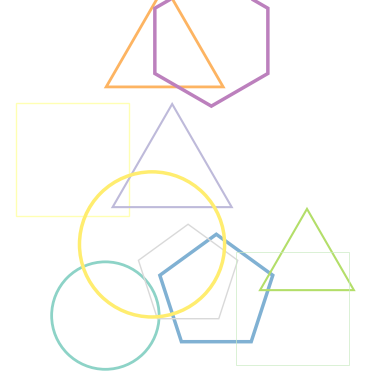[{"shape": "circle", "thickness": 2, "radius": 0.7, "center": [0.274, 0.18]}, {"shape": "square", "thickness": 1, "radius": 0.73, "center": [0.189, 0.585]}, {"shape": "triangle", "thickness": 1.5, "radius": 0.89, "center": [0.447, 0.551]}, {"shape": "pentagon", "thickness": 2.5, "radius": 0.77, "center": [0.562, 0.237]}, {"shape": "triangle", "thickness": 2, "radius": 0.88, "center": [0.428, 0.862]}, {"shape": "triangle", "thickness": 1.5, "radius": 0.7, "center": [0.797, 0.317]}, {"shape": "pentagon", "thickness": 1, "radius": 0.68, "center": [0.489, 0.282]}, {"shape": "hexagon", "thickness": 2.5, "radius": 0.85, "center": [0.549, 0.894]}, {"shape": "square", "thickness": 0.5, "radius": 0.73, "center": [0.761, 0.198]}, {"shape": "circle", "thickness": 2.5, "radius": 0.94, "center": [0.395, 0.365]}]